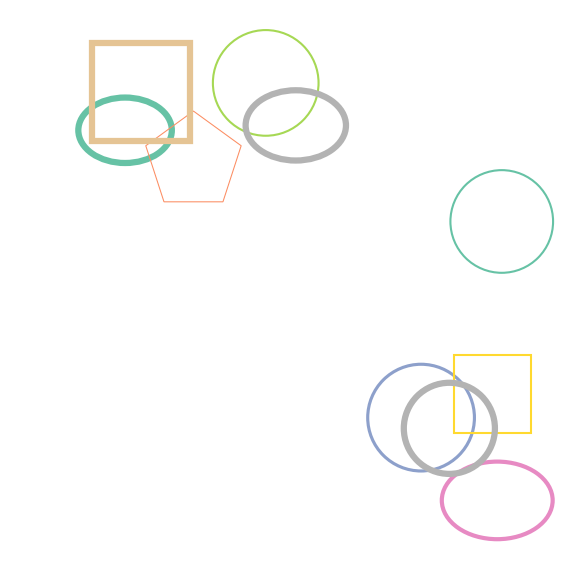[{"shape": "circle", "thickness": 1, "radius": 0.44, "center": [0.869, 0.616]}, {"shape": "oval", "thickness": 3, "radius": 0.4, "center": [0.217, 0.774]}, {"shape": "pentagon", "thickness": 0.5, "radius": 0.43, "center": [0.335, 0.72]}, {"shape": "circle", "thickness": 1.5, "radius": 0.46, "center": [0.729, 0.276]}, {"shape": "oval", "thickness": 2, "radius": 0.48, "center": [0.861, 0.133]}, {"shape": "circle", "thickness": 1, "radius": 0.46, "center": [0.46, 0.856]}, {"shape": "square", "thickness": 1, "radius": 0.34, "center": [0.853, 0.317]}, {"shape": "square", "thickness": 3, "radius": 0.42, "center": [0.245, 0.839]}, {"shape": "oval", "thickness": 3, "radius": 0.43, "center": [0.512, 0.782]}, {"shape": "circle", "thickness": 3, "radius": 0.39, "center": [0.778, 0.257]}]